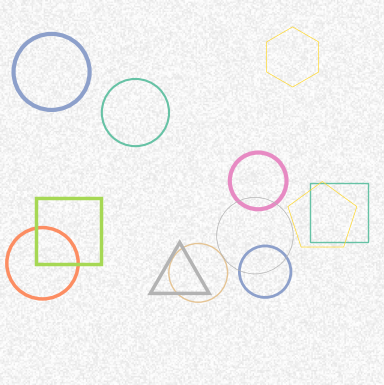[{"shape": "square", "thickness": 1, "radius": 0.38, "center": [0.881, 0.448]}, {"shape": "circle", "thickness": 1.5, "radius": 0.44, "center": [0.352, 0.708]}, {"shape": "circle", "thickness": 2.5, "radius": 0.46, "center": [0.11, 0.316]}, {"shape": "circle", "thickness": 2, "radius": 0.33, "center": [0.689, 0.294]}, {"shape": "circle", "thickness": 3, "radius": 0.49, "center": [0.134, 0.813]}, {"shape": "circle", "thickness": 3, "radius": 0.37, "center": [0.671, 0.53]}, {"shape": "square", "thickness": 2.5, "radius": 0.43, "center": [0.177, 0.4]}, {"shape": "hexagon", "thickness": 0.5, "radius": 0.39, "center": [0.76, 0.852]}, {"shape": "pentagon", "thickness": 0.5, "radius": 0.47, "center": [0.837, 0.434]}, {"shape": "circle", "thickness": 1, "radius": 0.38, "center": [0.515, 0.291]}, {"shape": "circle", "thickness": 0.5, "radius": 0.5, "center": [0.662, 0.388]}, {"shape": "triangle", "thickness": 2.5, "radius": 0.44, "center": [0.467, 0.282]}]